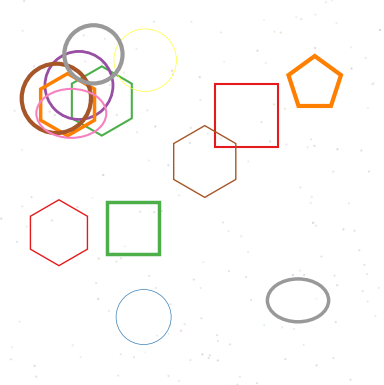[{"shape": "square", "thickness": 1.5, "radius": 0.41, "center": [0.639, 0.699]}, {"shape": "hexagon", "thickness": 1, "radius": 0.43, "center": [0.153, 0.396]}, {"shape": "circle", "thickness": 0.5, "radius": 0.36, "center": [0.373, 0.177]}, {"shape": "square", "thickness": 2.5, "radius": 0.34, "center": [0.345, 0.408]}, {"shape": "hexagon", "thickness": 1.5, "radius": 0.45, "center": [0.264, 0.738]}, {"shape": "circle", "thickness": 2, "radius": 0.44, "center": [0.205, 0.778]}, {"shape": "hexagon", "thickness": 2.5, "radius": 0.4, "center": [0.176, 0.728]}, {"shape": "pentagon", "thickness": 3, "radius": 0.36, "center": [0.817, 0.783]}, {"shape": "circle", "thickness": 0.5, "radius": 0.41, "center": [0.377, 0.844]}, {"shape": "hexagon", "thickness": 1, "radius": 0.47, "center": [0.532, 0.581]}, {"shape": "circle", "thickness": 3, "radius": 0.45, "center": [0.146, 0.745]}, {"shape": "oval", "thickness": 1.5, "radius": 0.45, "center": [0.185, 0.705]}, {"shape": "circle", "thickness": 3, "radius": 0.38, "center": [0.243, 0.859]}, {"shape": "oval", "thickness": 2.5, "radius": 0.4, "center": [0.774, 0.22]}]